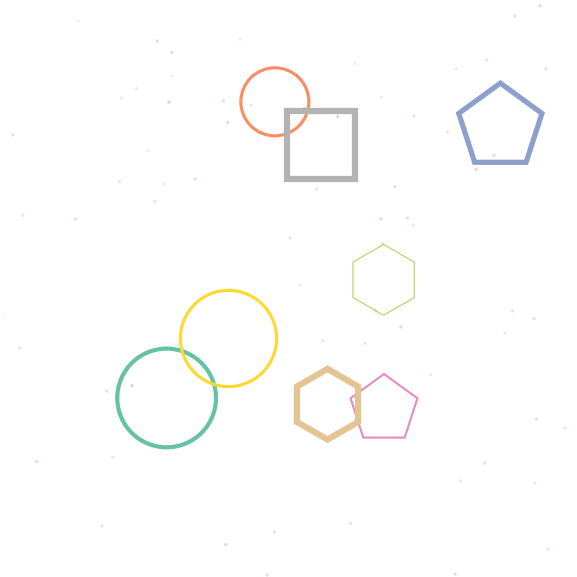[{"shape": "circle", "thickness": 2, "radius": 0.43, "center": [0.289, 0.31]}, {"shape": "circle", "thickness": 1.5, "radius": 0.29, "center": [0.476, 0.823]}, {"shape": "pentagon", "thickness": 2.5, "radius": 0.38, "center": [0.866, 0.779]}, {"shape": "pentagon", "thickness": 1, "radius": 0.3, "center": [0.665, 0.291]}, {"shape": "hexagon", "thickness": 0.5, "radius": 0.31, "center": [0.664, 0.515]}, {"shape": "circle", "thickness": 1.5, "radius": 0.42, "center": [0.396, 0.413]}, {"shape": "hexagon", "thickness": 3, "radius": 0.31, "center": [0.567, 0.299]}, {"shape": "square", "thickness": 3, "radius": 0.3, "center": [0.556, 0.748]}]